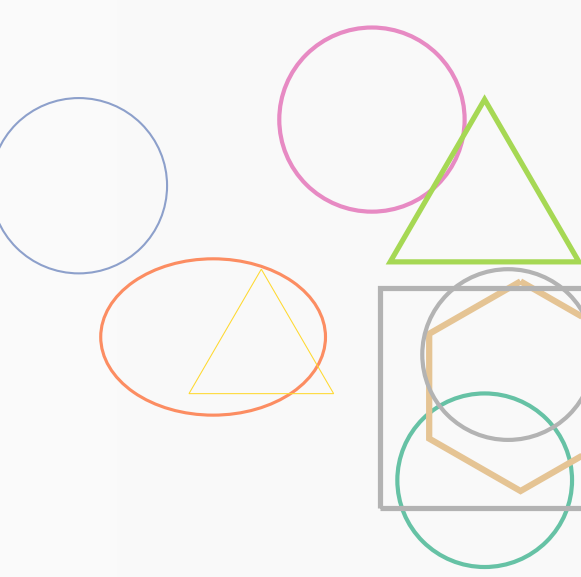[{"shape": "circle", "thickness": 2, "radius": 0.75, "center": [0.834, 0.168]}, {"shape": "oval", "thickness": 1.5, "radius": 0.97, "center": [0.367, 0.416]}, {"shape": "circle", "thickness": 1, "radius": 0.76, "center": [0.136, 0.678]}, {"shape": "circle", "thickness": 2, "radius": 0.8, "center": [0.64, 0.792]}, {"shape": "triangle", "thickness": 2.5, "radius": 0.94, "center": [0.834, 0.639]}, {"shape": "triangle", "thickness": 0.5, "radius": 0.72, "center": [0.45, 0.389]}, {"shape": "hexagon", "thickness": 3, "radius": 0.91, "center": [0.896, 0.33]}, {"shape": "circle", "thickness": 2, "radius": 0.74, "center": [0.874, 0.385]}, {"shape": "square", "thickness": 2.5, "radius": 0.95, "center": [0.844, 0.31]}]